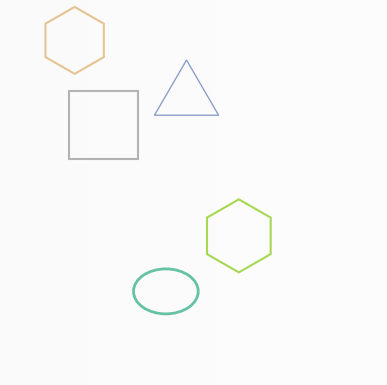[{"shape": "oval", "thickness": 2, "radius": 0.42, "center": [0.428, 0.243]}, {"shape": "triangle", "thickness": 1, "radius": 0.48, "center": [0.481, 0.748]}, {"shape": "hexagon", "thickness": 1.5, "radius": 0.47, "center": [0.616, 0.387]}, {"shape": "hexagon", "thickness": 1.5, "radius": 0.43, "center": [0.193, 0.895]}, {"shape": "square", "thickness": 1.5, "radius": 0.44, "center": [0.267, 0.675]}]